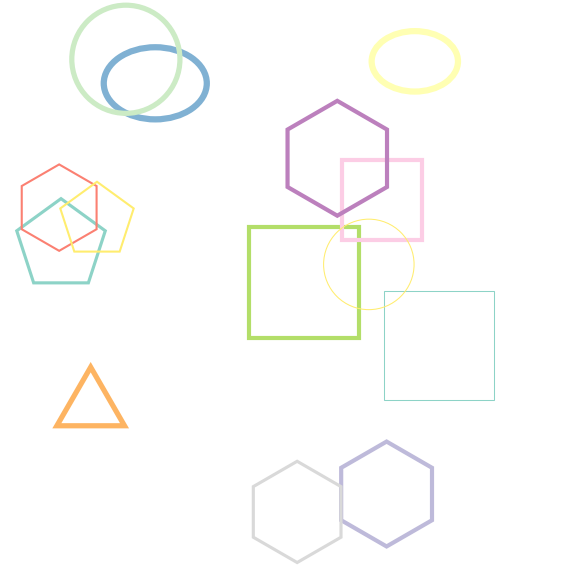[{"shape": "pentagon", "thickness": 1.5, "radius": 0.4, "center": [0.106, 0.575]}, {"shape": "square", "thickness": 0.5, "radius": 0.47, "center": [0.76, 0.401]}, {"shape": "oval", "thickness": 3, "radius": 0.37, "center": [0.718, 0.893]}, {"shape": "hexagon", "thickness": 2, "radius": 0.45, "center": [0.669, 0.144]}, {"shape": "hexagon", "thickness": 1, "radius": 0.37, "center": [0.102, 0.64]}, {"shape": "oval", "thickness": 3, "radius": 0.45, "center": [0.269, 0.855]}, {"shape": "triangle", "thickness": 2.5, "radius": 0.34, "center": [0.157, 0.296]}, {"shape": "square", "thickness": 2, "radius": 0.48, "center": [0.526, 0.51]}, {"shape": "square", "thickness": 2, "radius": 0.34, "center": [0.661, 0.653]}, {"shape": "hexagon", "thickness": 1.5, "radius": 0.44, "center": [0.515, 0.113]}, {"shape": "hexagon", "thickness": 2, "radius": 0.5, "center": [0.584, 0.725]}, {"shape": "circle", "thickness": 2.5, "radius": 0.47, "center": [0.218, 0.897]}, {"shape": "pentagon", "thickness": 1, "radius": 0.33, "center": [0.168, 0.618]}, {"shape": "circle", "thickness": 0.5, "radius": 0.39, "center": [0.639, 0.541]}]